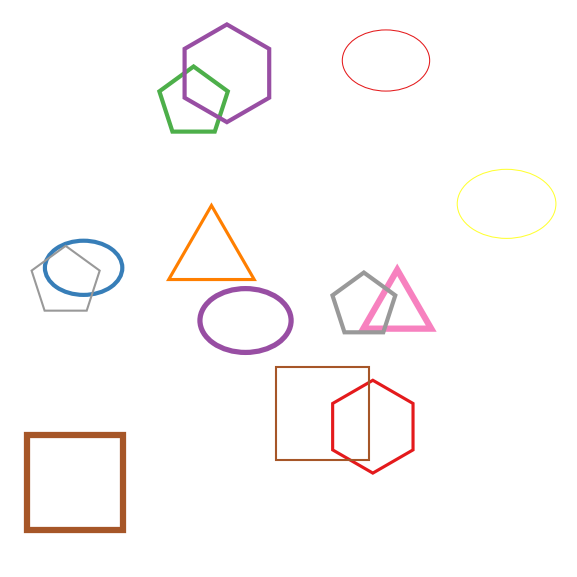[{"shape": "oval", "thickness": 0.5, "radius": 0.38, "center": [0.668, 0.894]}, {"shape": "hexagon", "thickness": 1.5, "radius": 0.4, "center": [0.646, 0.26]}, {"shape": "oval", "thickness": 2, "radius": 0.34, "center": [0.145, 0.535]}, {"shape": "pentagon", "thickness": 2, "radius": 0.31, "center": [0.335, 0.822]}, {"shape": "oval", "thickness": 2.5, "radius": 0.39, "center": [0.425, 0.444]}, {"shape": "hexagon", "thickness": 2, "radius": 0.42, "center": [0.393, 0.872]}, {"shape": "triangle", "thickness": 1.5, "radius": 0.43, "center": [0.366, 0.558]}, {"shape": "oval", "thickness": 0.5, "radius": 0.43, "center": [0.877, 0.646]}, {"shape": "square", "thickness": 1, "radius": 0.4, "center": [0.558, 0.283]}, {"shape": "square", "thickness": 3, "radius": 0.41, "center": [0.13, 0.164]}, {"shape": "triangle", "thickness": 3, "radius": 0.34, "center": [0.688, 0.464]}, {"shape": "pentagon", "thickness": 1, "radius": 0.31, "center": [0.114, 0.511]}, {"shape": "pentagon", "thickness": 2, "radius": 0.29, "center": [0.63, 0.47]}]